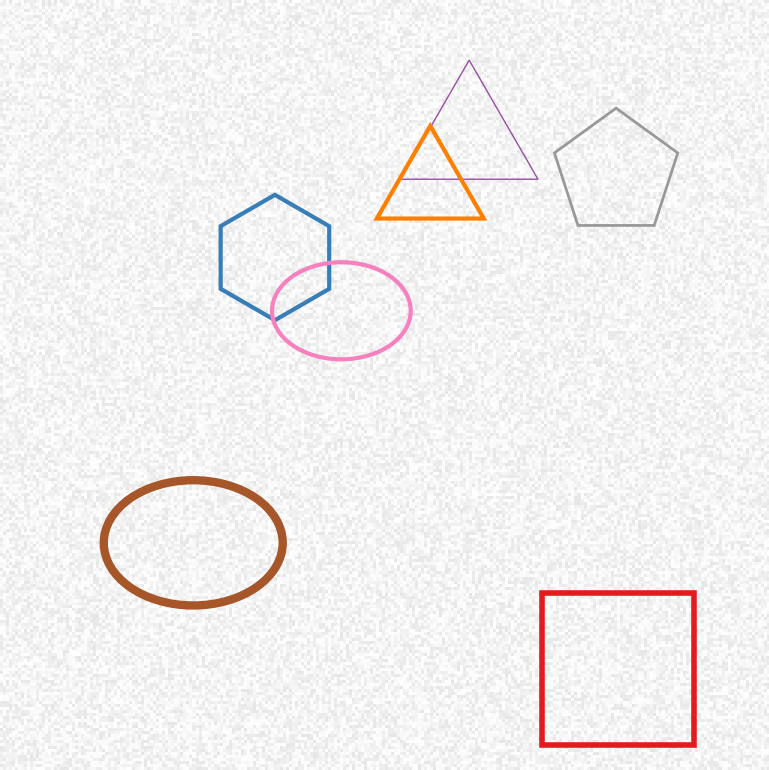[{"shape": "square", "thickness": 2, "radius": 0.5, "center": [0.803, 0.131]}, {"shape": "hexagon", "thickness": 1.5, "radius": 0.41, "center": [0.357, 0.666]}, {"shape": "triangle", "thickness": 0.5, "radius": 0.52, "center": [0.609, 0.819]}, {"shape": "triangle", "thickness": 1.5, "radius": 0.4, "center": [0.559, 0.756]}, {"shape": "oval", "thickness": 3, "radius": 0.58, "center": [0.251, 0.295]}, {"shape": "oval", "thickness": 1.5, "radius": 0.45, "center": [0.443, 0.596]}, {"shape": "pentagon", "thickness": 1, "radius": 0.42, "center": [0.8, 0.775]}]